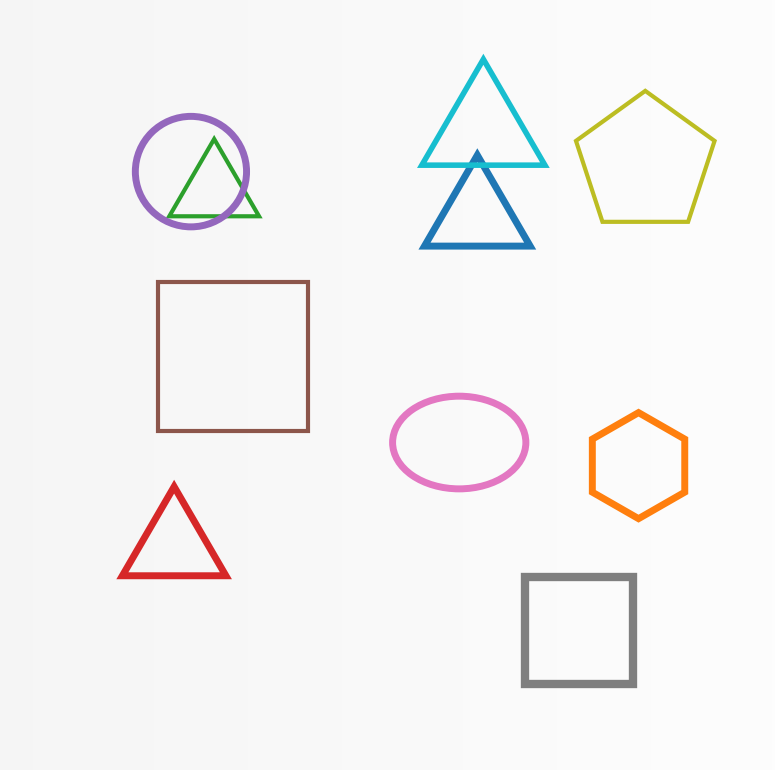[{"shape": "triangle", "thickness": 2.5, "radius": 0.39, "center": [0.616, 0.72]}, {"shape": "hexagon", "thickness": 2.5, "radius": 0.34, "center": [0.824, 0.395]}, {"shape": "triangle", "thickness": 1.5, "radius": 0.33, "center": [0.276, 0.753]}, {"shape": "triangle", "thickness": 2.5, "radius": 0.39, "center": [0.225, 0.291]}, {"shape": "circle", "thickness": 2.5, "radius": 0.36, "center": [0.246, 0.777]}, {"shape": "square", "thickness": 1.5, "radius": 0.48, "center": [0.301, 0.537]}, {"shape": "oval", "thickness": 2.5, "radius": 0.43, "center": [0.593, 0.425]}, {"shape": "square", "thickness": 3, "radius": 0.35, "center": [0.747, 0.181]}, {"shape": "pentagon", "thickness": 1.5, "radius": 0.47, "center": [0.833, 0.788]}, {"shape": "triangle", "thickness": 2, "radius": 0.46, "center": [0.624, 0.831]}]